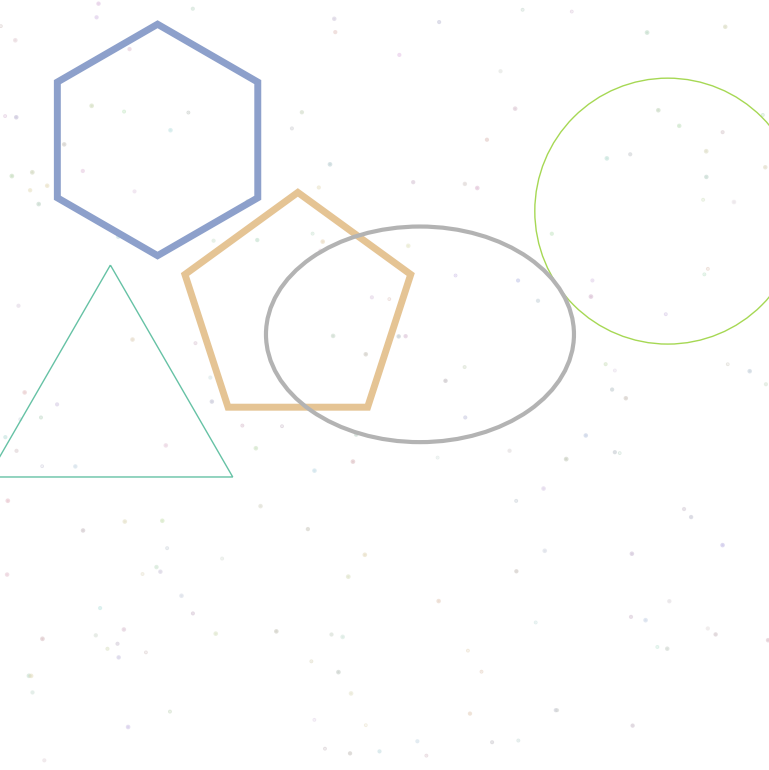[{"shape": "triangle", "thickness": 0.5, "radius": 0.92, "center": [0.143, 0.472]}, {"shape": "hexagon", "thickness": 2.5, "radius": 0.75, "center": [0.205, 0.818]}, {"shape": "circle", "thickness": 0.5, "radius": 0.86, "center": [0.867, 0.726]}, {"shape": "pentagon", "thickness": 2.5, "radius": 0.77, "center": [0.387, 0.596]}, {"shape": "oval", "thickness": 1.5, "radius": 1.0, "center": [0.545, 0.566]}]